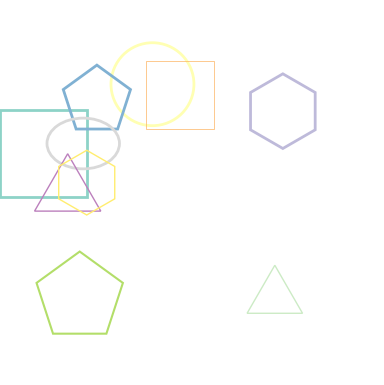[{"shape": "square", "thickness": 2, "radius": 0.57, "center": [0.113, 0.601]}, {"shape": "circle", "thickness": 2, "radius": 0.54, "center": [0.396, 0.781]}, {"shape": "hexagon", "thickness": 2, "radius": 0.48, "center": [0.735, 0.711]}, {"shape": "pentagon", "thickness": 2, "radius": 0.46, "center": [0.252, 0.739]}, {"shape": "square", "thickness": 0.5, "radius": 0.44, "center": [0.467, 0.754]}, {"shape": "pentagon", "thickness": 1.5, "radius": 0.59, "center": [0.207, 0.229]}, {"shape": "oval", "thickness": 2, "radius": 0.47, "center": [0.216, 0.627]}, {"shape": "triangle", "thickness": 1, "radius": 0.5, "center": [0.176, 0.501]}, {"shape": "triangle", "thickness": 1, "radius": 0.42, "center": [0.714, 0.228]}, {"shape": "hexagon", "thickness": 1, "radius": 0.42, "center": [0.225, 0.526]}]